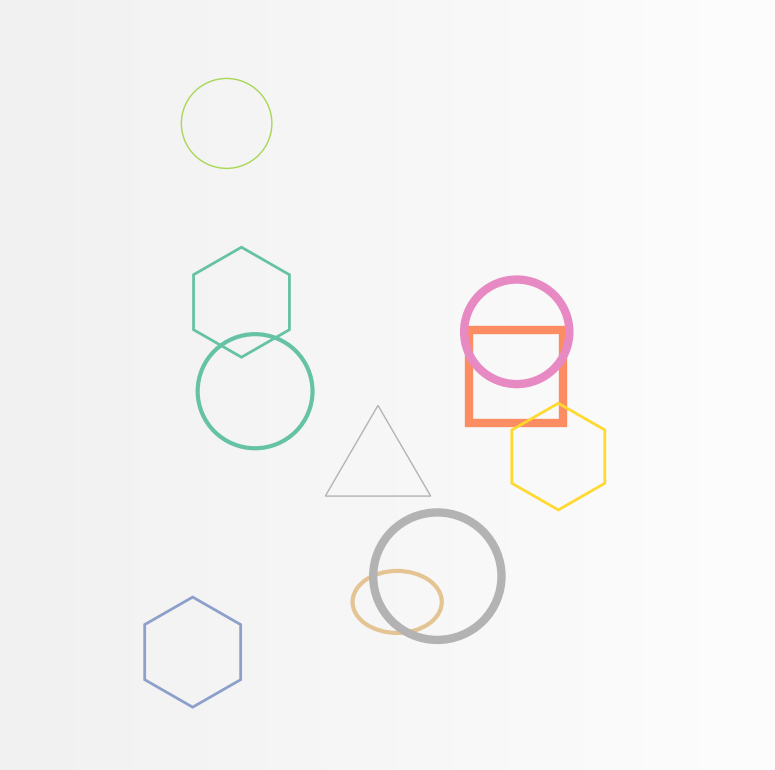[{"shape": "circle", "thickness": 1.5, "radius": 0.37, "center": [0.329, 0.492]}, {"shape": "hexagon", "thickness": 1, "radius": 0.36, "center": [0.312, 0.608]}, {"shape": "square", "thickness": 3, "radius": 0.3, "center": [0.665, 0.511]}, {"shape": "hexagon", "thickness": 1, "radius": 0.36, "center": [0.249, 0.153]}, {"shape": "circle", "thickness": 3, "radius": 0.34, "center": [0.667, 0.569]}, {"shape": "circle", "thickness": 0.5, "radius": 0.29, "center": [0.292, 0.84]}, {"shape": "hexagon", "thickness": 1, "radius": 0.35, "center": [0.72, 0.407]}, {"shape": "oval", "thickness": 1.5, "radius": 0.29, "center": [0.512, 0.218]}, {"shape": "triangle", "thickness": 0.5, "radius": 0.39, "center": [0.488, 0.395]}, {"shape": "circle", "thickness": 3, "radius": 0.41, "center": [0.564, 0.252]}]